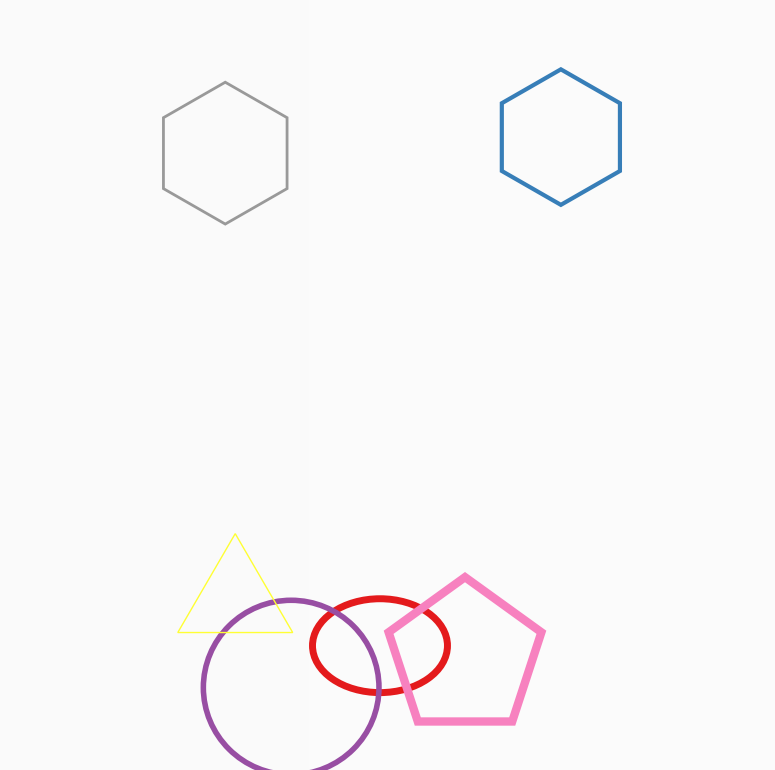[{"shape": "oval", "thickness": 2.5, "radius": 0.44, "center": [0.49, 0.161]}, {"shape": "hexagon", "thickness": 1.5, "radius": 0.44, "center": [0.724, 0.822]}, {"shape": "circle", "thickness": 2, "radius": 0.57, "center": [0.376, 0.107]}, {"shape": "triangle", "thickness": 0.5, "radius": 0.43, "center": [0.304, 0.221]}, {"shape": "pentagon", "thickness": 3, "radius": 0.52, "center": [0.6, 0.147]}, {"shape": "hexagon", "thickness": 1, "radius": 0.46, "center": [0.291, 0.801]}]